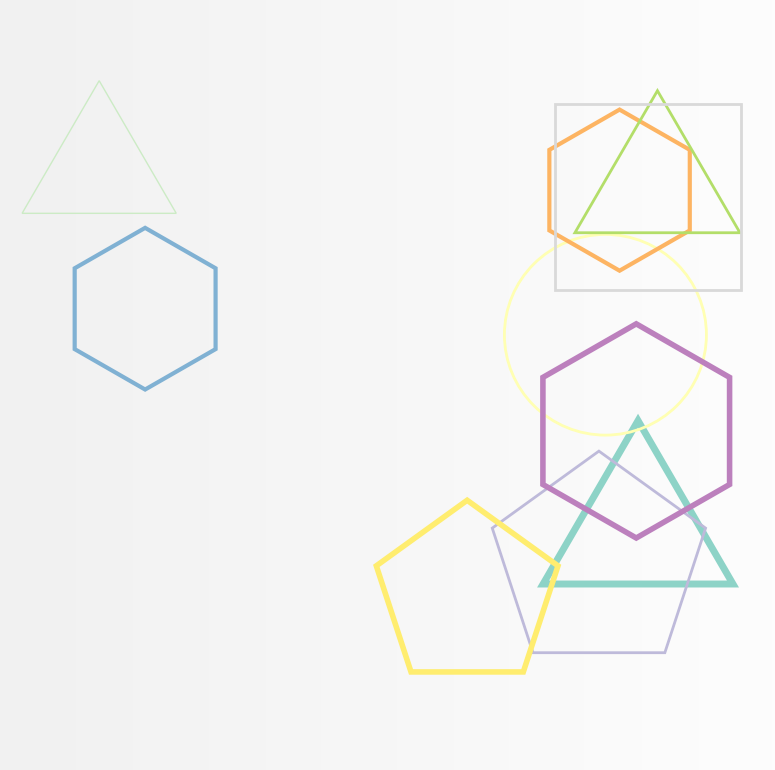[{"shape": "triangle", "thickness": 2.5, "radius": 0.71, "center": [0.823, 0.312]}, {"shape": "circle", "thickness": 1, "radius": 0.65, "center": [0.781, 0.565]}, {"shape": "pentagon", "thickness": 1, "radius": 0.72, "center": [0.773, 0.269]}, {"shape": "hexagon", "thickness": 1.5, "radius": 0.52, "center": [0.187, 0.599]}, {"shape": "hexagon", "thickness": 1.5, "radius": 0.52, "center": [0.799, 0.753]}, {"shape": "triangle", "thickness": 1, "radius": 0.61, "center": [0.848, 0.759]}, {"shape": "square", "thickness": 1, "radius": 0.6, "center": [0.836, 0.744]}, {"shape": "hexagon", "thickness": 2, "radius": 0.7, "center": [0.821, 0.44]}, {"shape": "triangle", "thickness": 0.5, "radius": 0.57, "center": [0.128, 0.78]}, {"shape": "pentagon", "thickness": 2, "radius": 0.62, "center": [0.603, 0.227]}]